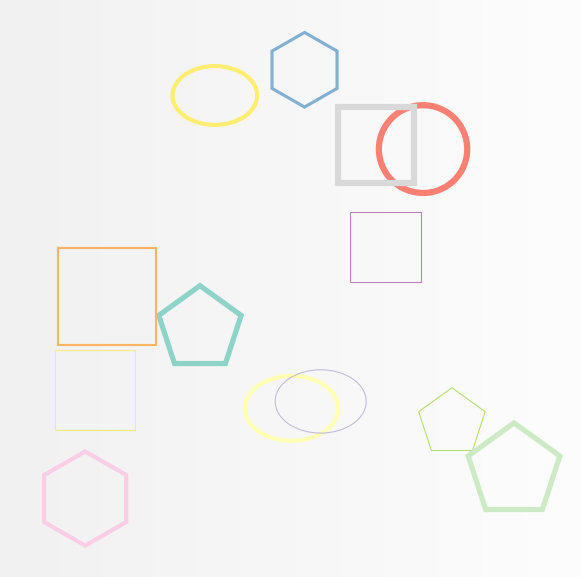[{"shape": "pentagon", "thickness": 2.5, "radius": 0.37, "center": [0.344, 0.43]}, {"shape": "oval", "thickness": 2, "radius": 0.4, "center": [0.502, 0.292]}, {"shape": "oval", "thickness": 0.5, "radius": 0.39, "center": [0.552, 0.304]}, {"shape": "circle", "thickness": 3, "radius": 0.38, "center": [0.728, 0.741]}, {"shape": "hexagon", "thickness": 1.5, "radius": 0.32, "center": [0.524, 0.878]}, {"shape": "square", "thickness": 1, "radius": 0.42, "center": [0.184, 0.485]}, {"shape": "pentagon", "thickness": 0.5, "radius": 0.3, "center": [0.778, 0.268]}, {"shape": "hexagon", "thickness": 2, "radius": 0.41, "center": [0.147, 0.136]}, {"shape": "square", "thickness": 3, "radius": 0.33, "center": [0.647, 0.748]}, {"shape": "square", "thickness": 0.5, "radius": 0.3, "center": [0.663, 0.571]}, {"shape": "pentagon", "thickness": 2.5, "radius": 0.41, "center": [0.884, 0.184]}, {"shape": "oval", "thickness": 2, "radius": 0.36, "center": [0.37, 0.834]}, {"shape": "square", "thickness": 0.5, "radius": 0.35, "center": [0.163, 0.324]}]